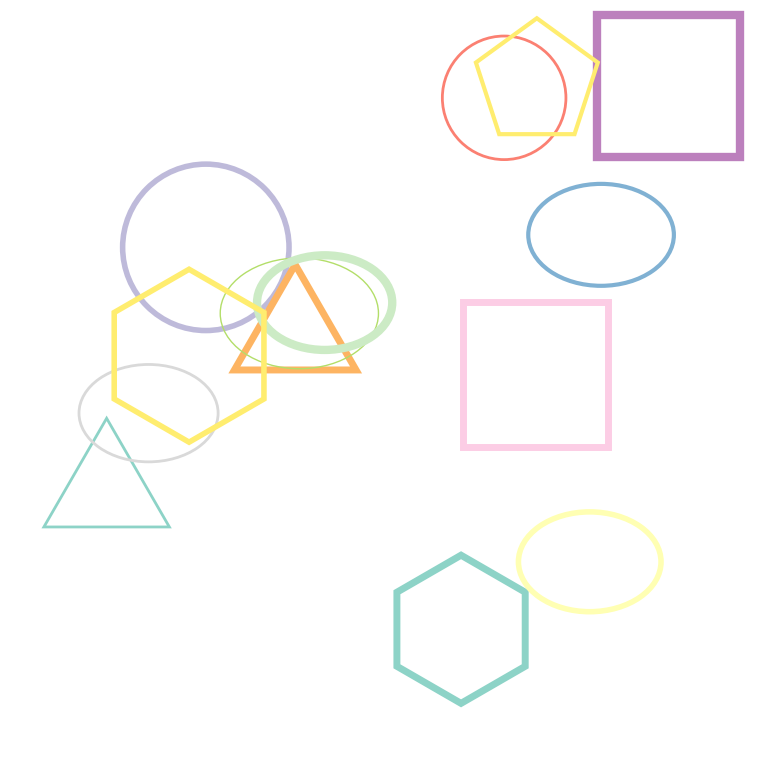[{"shape": "hexagon", "thickness": 2.5, "radius": 0.48, "center": [0.599, 0.183]}, {"shape": "triangle", "thickness": 1, "radius": 0.47, "center": [0.138, 0.363]}, {"shape": "oval", "thickness": 2, "radius": 0.46, "center": [0.766, 0.27]}, {"shape": "circle", "thickness": 2, "radius": 0.54, "center": [0.267, 0.679]}, {"shape": "circle", "thickness": 1, "radius": 0.4, "center": [0.655, 0.873]}, {"shape": "oval", "thickness": 1.5, "radius": 0.47, "center": [0.781, 0.695]}, {"shape": "triangle", "thickness": 2.5, "radius": 0.46, "center": [0.383, 0.565]}, {"shape": "oval", "thickness": 0.5, "radius": 0.51, "center": [0.389, 0.593]}, {"shape": "square", "thickness": 2.5, "radius": 0.47, "center": [0.696, 0.514]}, {"shape": "oval", "thickness": 1, "radius": 0.45, "center": [0.193, 0.463]}, {"shape": "square", "thickness": 3, "radius": 0.46, "center": [0.868, 0.888]}, {"shape": "oval", "thickness": 3, "radius": 0.44, "center": [0.422, 0.607]}, {"shape": "pentagon", "thickness": 1.5, "radius": 0.42, "center": [0.697, 0.893]}, {"shape": "hexagon", "thickness": 2, "radius": 0.56, "center": [0.246, 0.538]}]